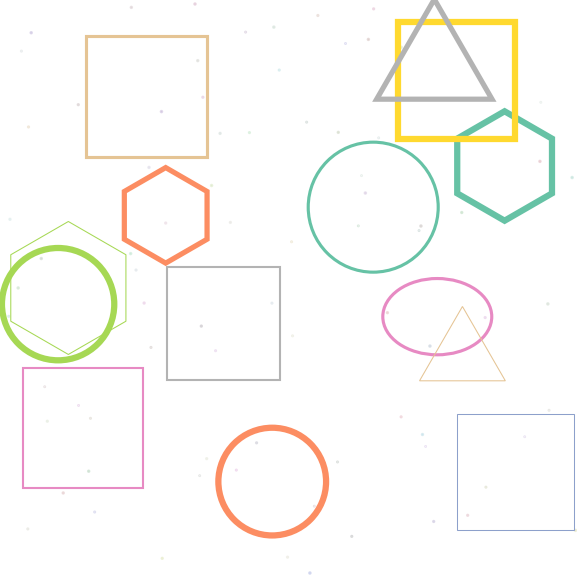[{"shape": "hexagon", "thickness": 3, "radius": 0.47, "center": [0.874, 0.712]}, {"shape": "circle", "thickness": 1.5, "radius": 0.56, "center": [0.646, 0.64]}, {"shape": "hexagon", "thickness": 2.5, "radius": 0.41, "center": [0.287, 0.626]}, {"shape": "circle", "thickness": 3, "radius": 0.47, "center": [0.471, 0.165]}, {"shape": "square", "thickness": 0.5, "radius": 0.51, "center": [0.893, 0.182]}, {"shape": "oval", "thickness": 1.5, "radius": 0.47, "center": [0.757, 0.451]}, {"shape": "square", "thickness": 1, "radius": 0.52, "center": [0.144, 0.257]}, {"shape": "circle", "thickness": 3, "radius": 0.49, "center": [0.101, 0.472]}, {"shape": "hexagon", "thickness": 0.5, "radius": 0.58, "center": [0.118, 0.5]}, {"shape": "square", "thickness": 3, "radius": 0.51, "center": [0.79, 0.86]}, {"shape": "triangle", "thickness": 0.5, "radius": 0.43, "center": [0.801, 0.383]}, {"shape": "square", "thickness": 1.5, "radius": 0.53, "center": [0.254, 0.832]}, {"shape": "square", "thickness": 1, "radius": 0.49, "center": [0.387, 0.439]}, {"shape": "triangle", "thickness": 2.5, "radius": 0.58, "center": [0.752, 0.885]}]